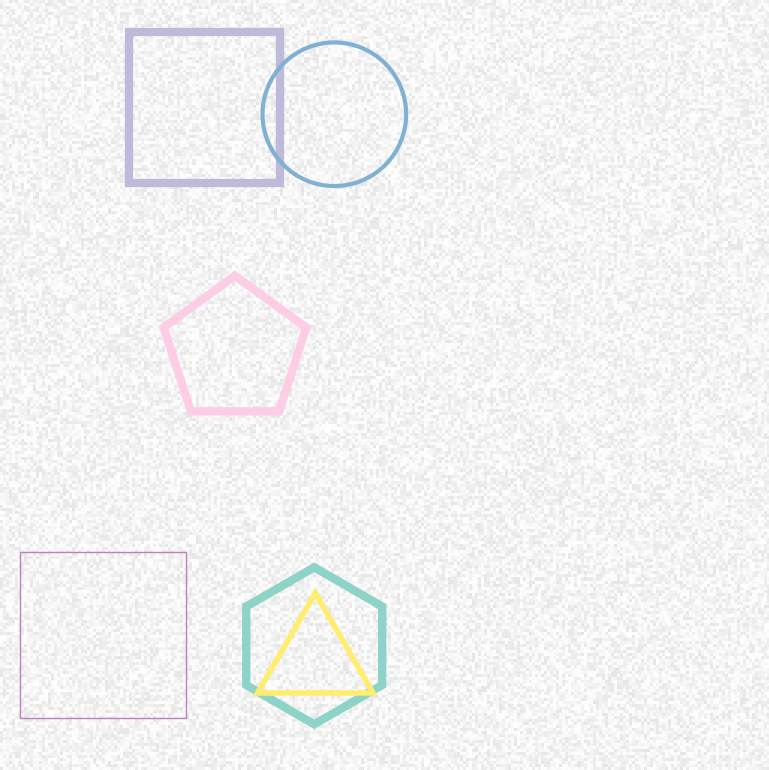[{"shape": "hexagon", "thickness": 3, "radius": 0.51, "center": [0.408, 0.161]}, {"shape": "square", "thickness": 3, "radius": 0.49, "center": [0.265, 0.861]}, {"shape": "circle", "thickness": 1.5, "radius": 0.47, "center": [0.434, 0.852]}, {"shape": "pentagon", "thickness": 3, "radius": 0.49, "center": [0.305, 0.545]}, {"shape": "square", "thickness": 0.5, "radius": 0.54, "center": [0.133, 0.175]}, {"shape": "triangle", "thickness": 2, "radius": 0.43, "center": [0.409, 0.143]}]